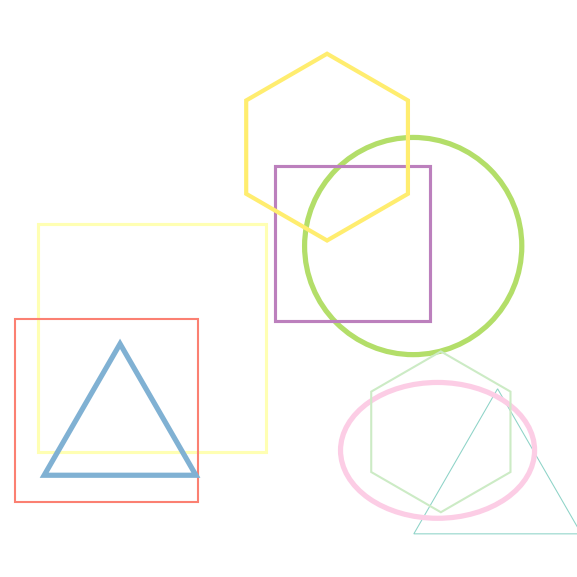[{"shape": "triangle", "thickness": 0.5, "radius": 0.84, "center": [0.862, 0.158]}, {"shape": "square", "thickness": 1.5, "radius": 0.99, "center": [0.263, 0.413]}, {"shape": "square", "thickness": 1, "radius": 0.79, "center": [0.184, 0.288]}, {"shape": "triangle", "thickness": 2.5, "radius": 0.76, "center": [0.208, 0.252]}, {"shape": "circle", "thickness": 2.5, "radius": 0.94, "center": [0.715, 0.573]}, {"shape": "oval", "thickness": 2.5, "radius": 0.84, "center": [0.758, 0.219]}, {"shape": "square", "thickness": 1.5, "radius": 0.67, "center": [0.611, 0.577]}, {"shape": "hexagon", "thickness": 1, "radius": 0.7, "center": [0.763, 0.251]}, {"shape": "hexagon", "thickness": 2, "radius": 0.81, "center": [0.566, 0.744]}]